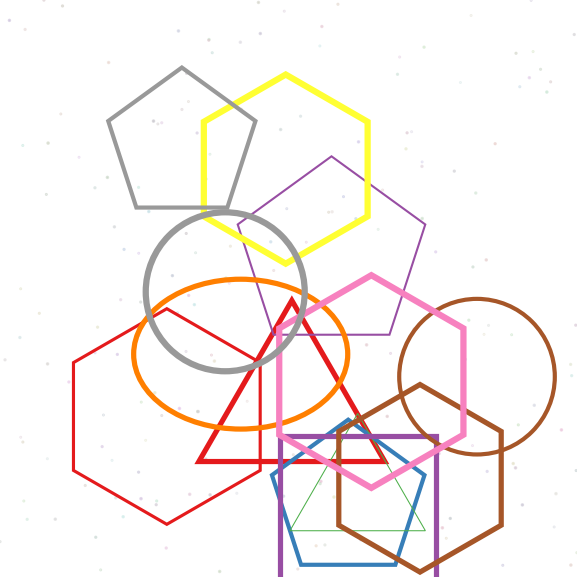[{"shape": "hexagon", "thickness": 1.5, "radius": 0.93, "center": [0.289, 0.278]}, {"shape": "triangle", "thickness": 2.5, "radius": 0.93, "center": [0.505, 0.293]}, {"shape": "pentagon", "thickness": 2, "radius": 0.69, "center": [0.603, 0.134]}, {"shape": "triangle", "thickness": 0.5, "radius": 0.68, "center": [0.619, 0.148]}, {"shape": "square", "thickness": 2.5, "radius": 0.68, "center": [0.62, 0.109]}, {"shape": "pentagon", "thickness": 1, "radius": 0.85, "center": [0.574, 0.558]}, {"shape": "oval", "thickness": 2.5, "radius": 0.93, "center": [0.417, 0.386]}, {"shape": "hexagon", "thickness": 3, "radius": 0.82, "center": [0.495, 0.706]}, {"shape": "circle", "thickness": 2, "radius": 0.67, "center": [0.826, 0.347]}, {"shape": "hexagon", "thickness": 2.5, "radius": 0.81, "center": [0.727, 0.171]}, {"shape": "hexagon", "thickness": 3, "radius": 0.92, "center": [0.643, 0.338]}, {"shape": "pentagon", "thickness": 2, "radius": 0.67, "center": [0.315, 0.748]}, {"shape": "circle", "thickness": 3, "radius": 0.69, "center": [0.39, 0.494]}]